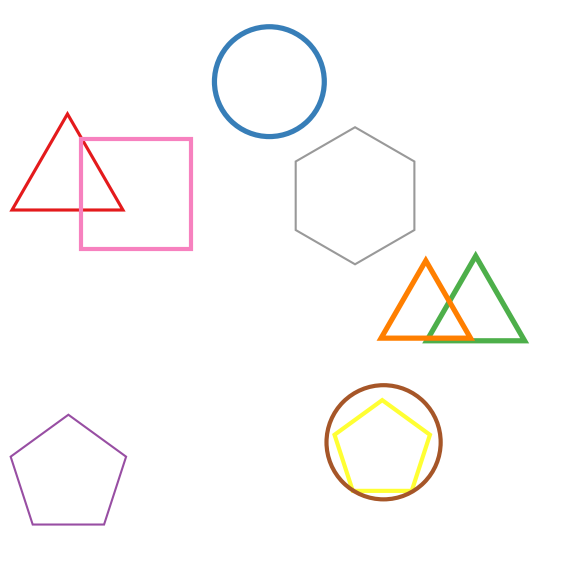[{"shape": "triangle", "thickness": 1.5, "radius": 0.55, "center": [0.117, 0.691]}, {"shape": "circle", "thickness": 2.5, "radius": 0.48, "center": [0.466, 0.858]}, {"shape": "triangle", "thickness": 2.5, "radius": 0.49, "center": [0.824, 0.458]}, {"shape": "pentagon", "thickness": 1, "radius": 0.53, "center": [0.118, 0.176]}, {"shape": "triangle", "thickness": 2.5, "radius": 0.45, "center": [0.737, 0.458]}, {"shape": "pentagon", "thickness": 2, "radius": 0.43, "center": [0.662, 0.219]}, {"shape": "circle", "thickness": 2, "radius": 0.49, "center": [0.664, 0.233]}, {"shape": "square", "thickness": 2, "radius": 0.48, "center": [0.236, 0.664]}, {"shape": "hexagon", "thickness": 1, "radius": 0.59, "center": [0.615, 0.66]}]